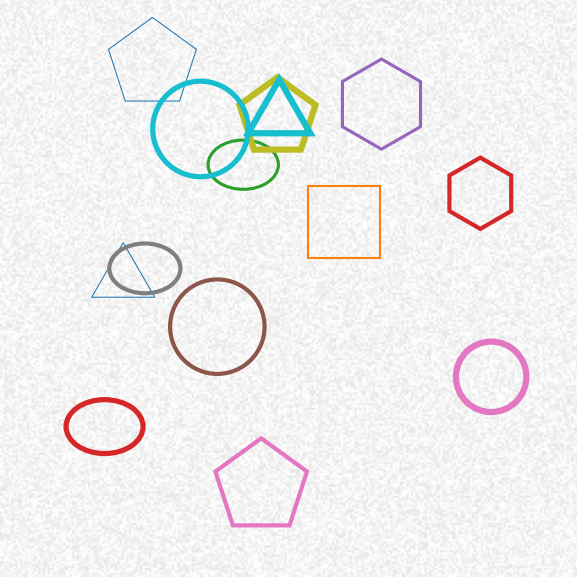[{"shape": "pentagon", "thickness": 0.5, "radius": 0.4, "center": [0.264, 0.889]}, {"shape": "triangle", "thickness": 0.5, "radius": 0.32, "center": [0.213, 0.516]}, {"shape": "square", "thickness": 1, "radius": 0.31, "center": [0.596, 0.615]}, {"shape": "oval", "thickness": 1.5, "radius": 0.3, "center": [0.421, 0.714]}, {"shape": "oval", "thickness": 2.5, "radius": 0.33, "center": [0.181, 0.26]}, {"shape": "hexagon", "thickness": 2, "radius": 0.31, "center": [0.832, 0.664]}, {"shape": "hexagon", "thickness": 1.5, "radius": 0.39, "center": [0.661, 0.819]}, {"shape": "circle", "thickness": 2, "radius": 0.41, "center": [0.376, 0.433]}, {"shape": "circle", "thickness": 3, "radius": 0.3, "center": [0.851, 0.347]}, {"shape": "pentagon", "thickness": 2, "radius": 0.42, "center": [0.452, 0.157]}, {"shape": "oval", "thickness": 2, "radius": 0.31, "center": [0.251, 0.534]}, {"shape": "pentagon", "thickness": 3, "radius": 0.35, "center": [0.48, 0.796]}, {"shape": "triangle", "thickness": 3, "radius": 0.31, "center": [0.484, 0.799]}, {"shape": "circle", "thickness": 2.5, "radius": 0.41, "center": [0.347, 0.776]}]